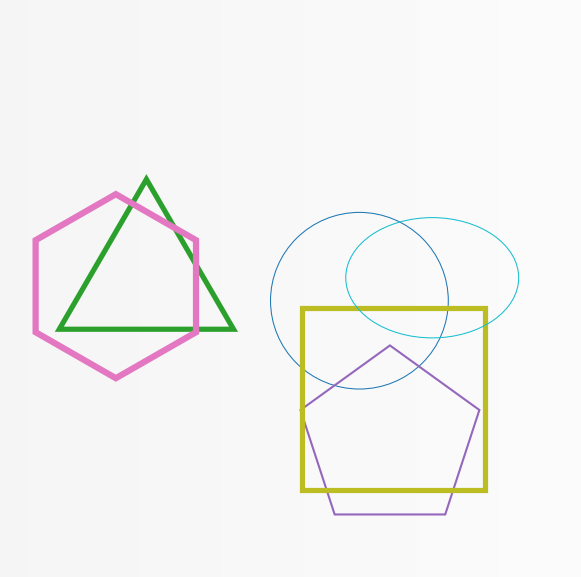[{"shape": "circle", "thickness": 0.5, "radius": 0.76, "center": [0.618, 0.478]}, {"shape": "triangle", "thickness": 2.5, "radius": 0.87, "center": [0.252, 0.516]}, {"shape": "pentagon", "thickness": 1, "radius": 0.81, "center": [0.671, 0.239]}, {"shape": "hexagon", "thickness": 3, "radius": 0.8, "center": [0.199, 0.504]}, {"shape": "square", "thickness": 2.5, "radius": 0.79, "center": [0.677, 0.308]}, {"shape": "oval", "thickness": 0.5, "radius": 0.74, "center": [0.744, 0.518]}]